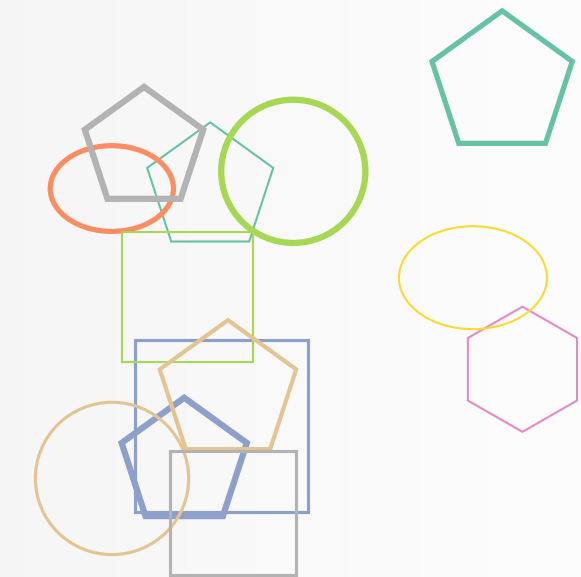[{"shape": "pentagon", "thickness": 1, "radius": 0.57, "center": [0.362, 0.673]}, {"shape": "pentagon", "thickness": 2.5, "radius": 0.63, "center": [0.864, 0.853]}, {"shape": "oval", "thickness": 2.5, "radius": 0.53, "center": [0.192, 0.673]}, {"shape": "square", "thickness": 1.5, "radius": 0.74, "center": [0.382, 0.261]}, {"shape": "pentagon", "thickness": 3, "radius": 0.57, "center": [0.317, 0.197]}, {"shape": "hexagon", "thickness": 1, "radius": 0.54, "center": [0.899, 0.36]}, {"shape": "circle", "thickness": 3, "radius": 0.62, "center": [0.505, 0.702]}, {"shape": "square", "thickness": 1, "radius": 0.56, "center": [0.323, 0.485]}, {"shape": "oval", "thickness": 1, "radius": 0.64, "center": [0.814, 0.518]}, {"shape": "circle", "thickness": 1.5, "radius": 0.66, "center": [0.193, 0.171]}, {"shape": "pentagon", "thickness": 2, "radius": 0.62, "center": [0.392, 0.321]}, {"shape": "pentagon", "thickness": 3, "radius": 0.54, "center": [0.248, 0.742]}, {"shape": "square", "thickness": 1.5, "radius": 0.54, "center": [0.401, 0.111]}]